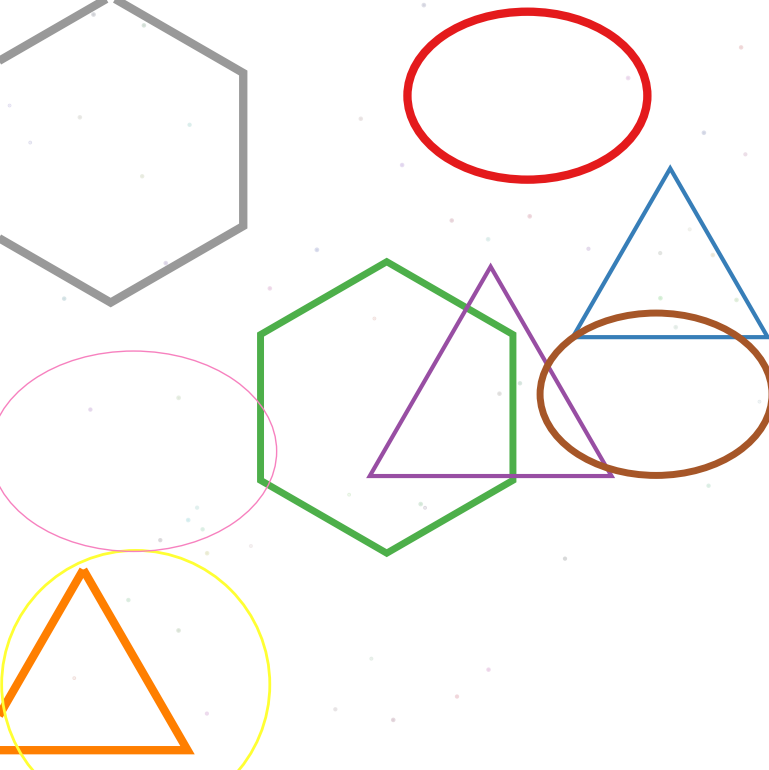[{"shape": "oval", "thickness": 3, "radius": 0.78, "center": [0.685, 0.876]}, {"shape": "triangle", "thickness": 1.5, "radius": 0.73, "center": [0.87, 0.635]}, {"shape": "hexagon", "thickness": 2.5, "radius": 0.95, "center": [0.502, 0.471]}, {"shape": "triangle", "thickness": 1.5, "radius": 0.91, "center": [0.637, 0.472]}, {"shape": "triangle", "thickness": 3, "radius": 0.78, "center": [0.108, 0.104]}, {"shape": "circle", "thickness": 1, "radius": 0.87, "center": [0.176, 0.111]}, {"shape": "oval", "thickness": 2.5, "radius": 0.75, "center": [0.852, 0.488]}, {"shape": "oval", "thickness": 0.5, "radius": 0.93, "center": [0.173, 0.414]}, {"shape": "hexagon", "thickness": 3, "radius": 0.99, "center": [0.144, 0.806]}]